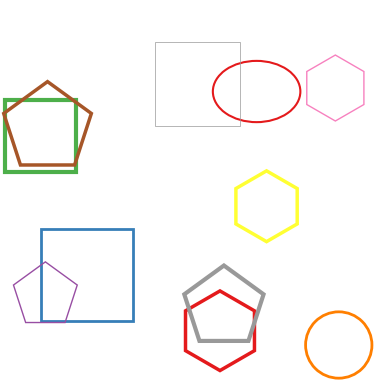[{"shape": "oval", "thickness": 1.5, "radius": 0.57, "center": [0.667, 0.762]}, {"shape": "hexagon", "thickness": 2.5, "radius": 0.52, "center": [0.571, 0.141]}, {"shape": "square", "thickness": 2, "radius": 0.6, "center": [0.226, 0.284]}, {"shape": "square", "thickness": 3, "radius": 0.47, "center": [0.105, 0.648]}, {"shape": "pentagon", "thickness": 1, "radius": 0.44, "center": [0.118, 0.233]}, {"shape": "circle", "thickness": 2, "radius": 0.43, "center": [0.88, 0.104]}, {"shape": "hexagon", "thickness": 2.5, "radius": 0.46, "center": [0.692, 0.464]}, {"shape": "pentagon", "thickness": 2.5, "radius": 0.6, "center": [0.123, 0.668]}, {"shape": "hexagon", "thickness": 1, "radius": 0.43, "center": [0.871, 0.771]}, {"shape": "square", "thickness": 0.5, "radius": 0.55, "center": [0.513, 0.782]}, {"shape": "pentagon", "thickness": 3, "radius": 0.54, "center": [0.582, 0.202]}]